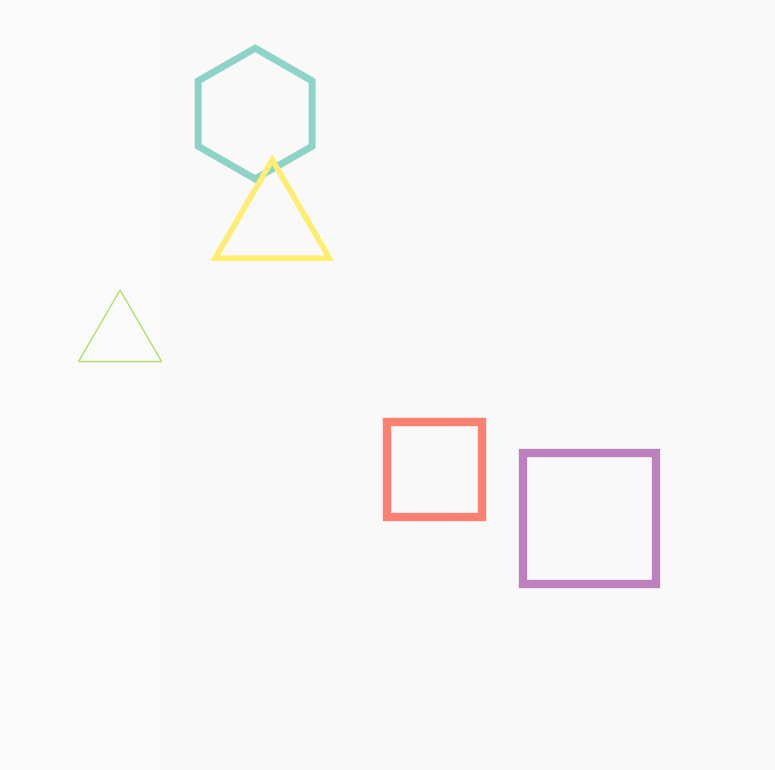[{"shape": "hexagon", "thickness": 2.5, "radius": 0.42, "center": [0.329, 0.853]}, {"shape": "square", "thickness": 3, "radius": 0.31, "center": [0.56, 0.391]}, {"shape": "triangle", "thickness": 0.5, "radius": 0.31, "center": [0.155, 0.561]}, {"shape": "square", "thickness": 3, "radius": 0.43, "center": [0.761, 0.327]}, {"shape": "triangle", "thickness": 2, "radius": 0.43, "center": [0.351, 0.707]}]